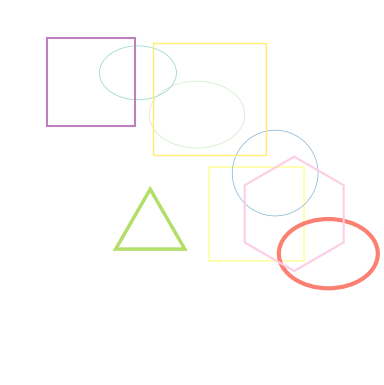[{"shape": "oval", "thickness": 0.5, "radius": 0.5, "center": [0.358, 0.811]}, {"shape": "square", "thickness": 1.5, "radius": 0.61, "center": [0.666, 0.445]}, {"shape": "oval", "thickness": 3, "radius": 0.64, "center": [0.853, 0.341]}, {"shape": "circle", "thickness": 0.5, "radius": 0.56, "center": [0.715, 0.55]}, {"shape": "triangle", "thickness": 2.5, "radius": 0.52, "center": [0.39, 0.405]}, {"shape": "hexagon", "thickness": 1.5, "radius": 0.74, "center": [0.764, 0.445]}, {"shape": "square", "thickness": 1.5, "radius": 0.57, "center": [0.236, 0.788]}, {"shape": "oval", "thickness": 0.5, "radius": 0.62, "center": [0.511, 0.702]}, {"shape": "square", "thickness": 1, "radius": 0.73, "center": [0.544, 0.743]}]